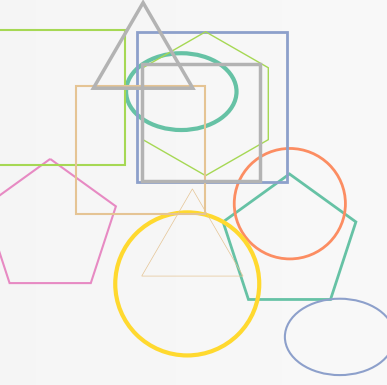[{"shape": "oval", "thickness": 3, "radius": 0.71, "center": [0.468, 0.762]}, {"shape": "pentagon", "thickness": 2, "radius": 0.9, "center": [0.747, 0.368]}, {"shape": "circle", "thickness": 2, "radius": 0.72, "center": [0.748, 0.471]}, {"shape": "square", "thickness": 2, "radius": 0.97, "center": [0.547, 0.723]}, {"shape": "oval", "thickness": 1.5, "radius": 0.71, "center": [0.877, 0.125]}, {"shape": "pentagon", "thickness": 1.5, "radius": 0.89, "center": [0.13, 0.409]}, {"shape": "square", "thickness": 1.5, "radius": 0.87, "center": [0.147, 0.747]}, {"shape": "hexagon", "thickness": 1, "radius": 0.93, "center": [0.531, 0.731]}, {"shape": "circle", "thickness": 3, "radius": 0.93, "center": [0.483, 0.263]}, {"shape": "square", "thickness": 1.5, "radius": 0.83, "center": [0.362, 0.611]}, {"shape": "triangle", "thickness": 0.5, "radius": 0.76, "center": [0.496, 0.358]}, {"shape": "triangle", "thickness": 2.5, "radius": 0.74, "center": [0.369, 0.845]}, {"shape": "square", "thickness": 2.5, "radius": 0.77, "center": [0.518, 0.682]}]